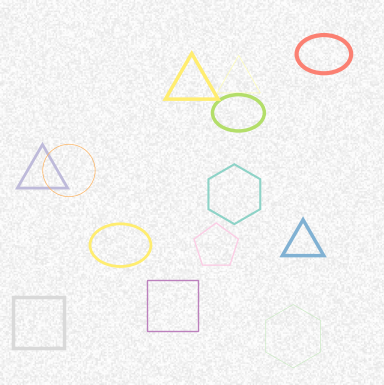[{"shape": "hexagon", "thickness": 1.5, "radius": 0.39, "center": [0.609, 0.496]}, {"shape": "triangle", "thickness": 0.5, "radius": 0.32, "center": [0.62, 0.791]}, {"shape": "triangle", "thickness": 2, "radius": 0.38, "center": [0.11, 0.549]}, {"shape": "oval", "thickness": 3, "radius": 0.35, "center": [0.841, 0.859]}, {"shape": "triangle", "thickness": 2.5, "radius": 0.31, "center": [0.787, 0.367]}, {"shape": "circle", "thickness": 0.5, "radius": 0.34, "center": [0.179, 0.557]}, {"shape": "oval", "thickness": 2.5, "radius": 0.34, "center": [0.619, 0.707]}, {"shape": "pentagon", "thickness": 1, "radius": 0.3, "center": [0.562, 0.36]}, {"shape": "square", "thickness": 2.5, "radius": 0.33, "center": [0.1, 0.163]}, {"shape": "square", "thickness": 1, "radius": 0.33, "center": [0.449, 0.207]}, {"shape": "hexagon", "thickness": 0.5, "radius": 0.41, "center": [0.761, 0.127]}, {"shape": "triangle", "thickness": 2.5, "radius": 0.4, "center": [0.498, 0.782]}, {"shape": "oval", "thickness": 2, "radius": 0.4, "center": [0.313, 0.363]}]